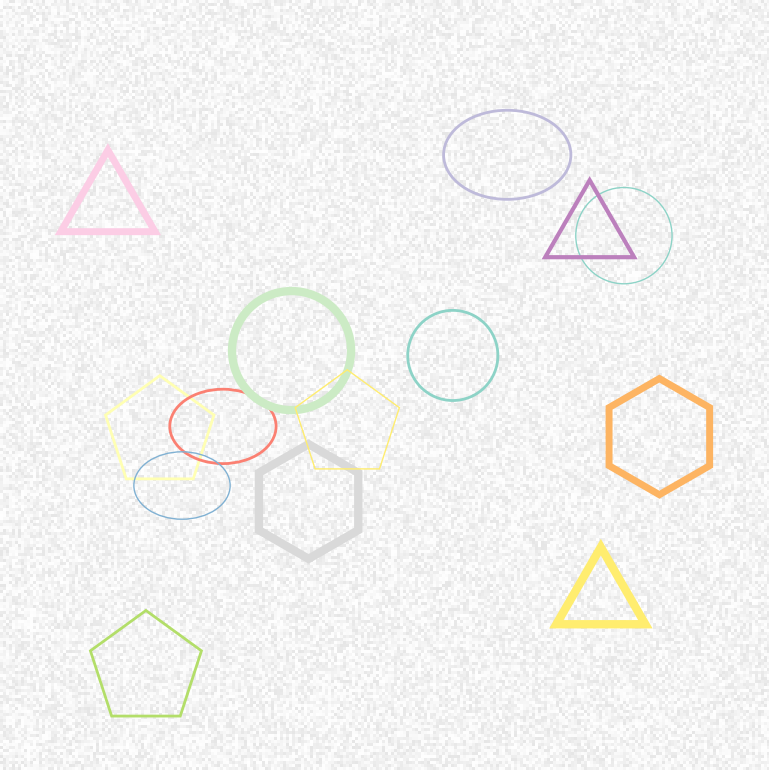[{"shape": "circle", "thickness": 1, "radius": 0.29, "center": [0.588, 0.538]}, {"shape": "circle", "thickness": 0.5, "radius": 0.31, "center": [0.81, 0.694]}, {"shape": "pentagon", "thickness": 1, "radius": 0.37, "center": [0.207, 0.438]}, {"shape": "oval", "thickness": 1, "radius": 0.41, "center": [0.659, 0.799]}, {"shape": "oval", "thickness": 1, "radius": 0.35, "center": [0.29, 0.446]}, {"shape": "oval", "thickness": 0.5, "radius": 0.31, "center": [0.236, 0.369]}, {"shape": "hexagon", "thickness": 2.5, "radius": 0.38, "center": [0.856, 0.433]}, {"shape": "pentagon", "thickness": 1, "radius": 0.38, "center": [0.19, 0.131]}, {"shape": "triangle", "thickness": 2.5, "radius": 0.35, "center": [0.14, 0.734]}, {"shape": "hexagon", "thickness": 3, "radius": 0.37, "center": [0.401, 0.349]}, {"shape": "triangle", "thickness": 1.5, "radius": 0.33, "center": [0.766, 0.699]}, {"shape": "circle", "thickness": 3, "radius": 0.39, "center": [0.379, 0.545]}, {"shape": "pentagon", "thickness": 0.5, "radius": 0.36, "center": [0.451, 0.449]}, {"shape": "triangle", "thickness": 3, "radius": 0.33, "center": [0.78, 0.223]}]